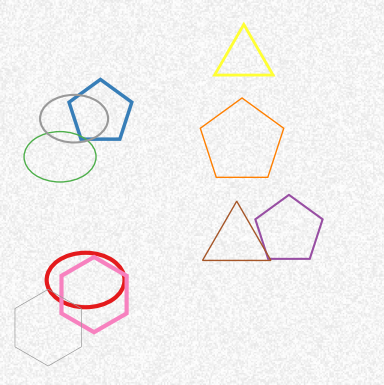[{"shape": "oval", "thickness": 3, "radius": 0.51, "center": [0.222, 0.273]}, {"shape": "pentagon", "thickness": 2.5, "radius": 0.43, "center": [0.261, 0.708]}, {"shape": "oval", "thickness": 1, "radius": 0.47, "center": [0.156, 0.593]}, {"shape": "pentagon", "thickness": 1.5, "radius": 0.46, "center": [0.751, 0.402]}, {"shape": "pentagon", "thickness": 1, "radius": 0.57, "center": [0.629, 0.632]}, {"shape": "triangle", "thickness": 2, "radius": 0.44, "center": [0.633, 0.849]}, {"shape": "triangle", "thickness": 1, "radius": 0.51, "center": [0.615, 0.375]}, {"shape": "hexagon", "thickness": 3, "radius": 0.49, "center": [0.244, 0.235]}, {"shape": "hexagon", "thickness": 0.5, "radius": 0.5, "center": [0.125, 0.149]}, {"shape": "oval", "thickness": 1.5, "radius": 0.44, "center": [0.192, 0.692]}]